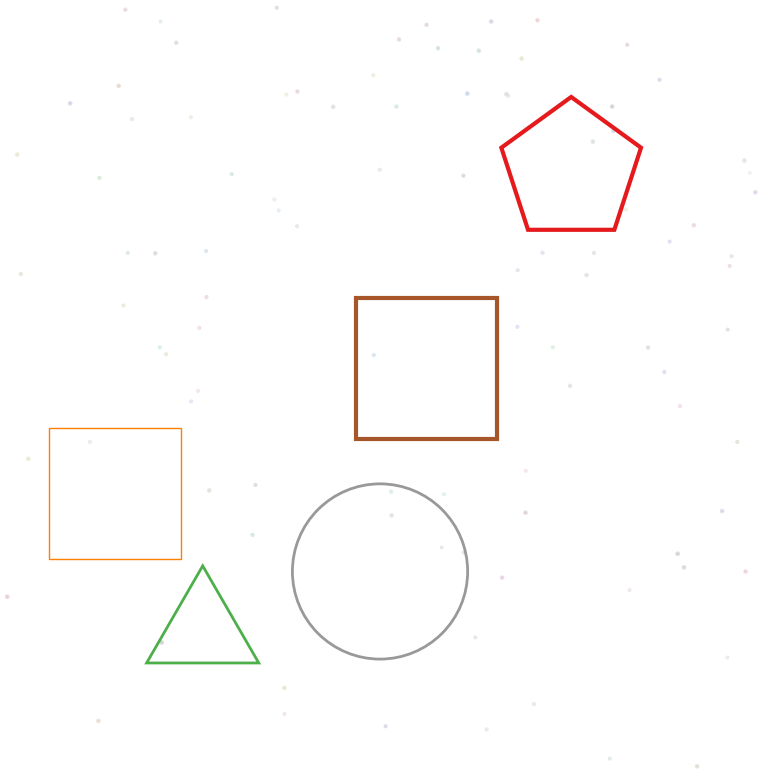[{"shape": "pentagon", "thickness": 1.5, "radius": 0.48, "center": [0.742, 0.779]}, {"shape": "triangle", "thickness": 1, "radius": 0.42, "center": [0.263, 0.181]}, {"shape": "square", "thickness": 0.5, "radius": 0.43, "center": [0.149, 0.359]}, {"shape": "square", "thickness": 1.5, "radius": 0.46, "center": [0.554, 0.521]}, {"shape": "circle", "thickness": 1, "radius": 0.57, "center": [0.494, 0.258]}]